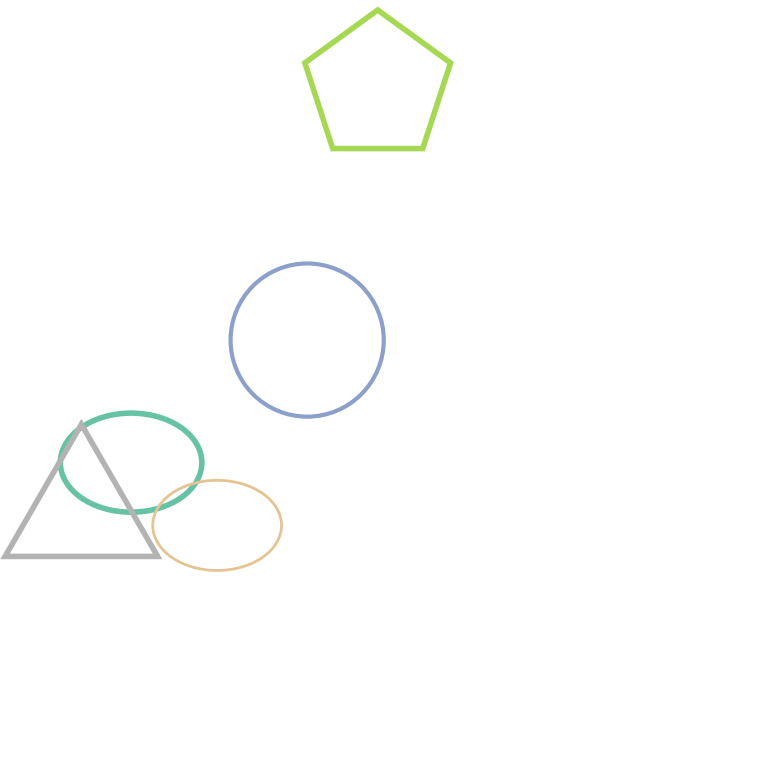[{"shape": "oval", "thickness": 2, "radius": 0.46, "center": [0.17, 0.399]}, {"shape": "circle", "thickness": 1.5, "radius": 0.5, "center": [0.399, 0.558]}, {"shape": "pentagon", "thickness": 2, "radius": 0.5, "center": [0.491, 0.888]}, {"shape": "oval", "thickness": 1, "radius": 0.42, "center": [0.282, 0.318]}, {"shape": "triangle", "thickness": 2, "radius": 0.57, "center": [0.106, 0.335]}]